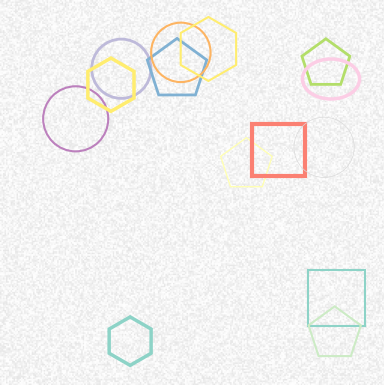[{"shape": "square", "thickness": 1.5, "radius": 0.37, "center": [0.874, 0.226]}, {"shape": "hexagon", "thickness": 2.5, "radius": 0.31, "center": [0.338, 0.114]}, {"shape": "pentagon", "thickness": 1, "radius": 0.35, "center": [0.64, 0.572]}, {"shape": "circle", "thickness": 2, "radius": 0.38, "center": [0.315, 0.821]}, {"shape": "square", "thickness": 3, "radius": 0.34, "center": [0.724, 0.611]}, {"shape": "pentagon", "thickness": 2, "radius": 0.41, "center": [0.46, 0.819]}, {"shape": "circle", "thickness": 1.5, "radius": 0.39, "center": [0.47, 0.864]}, {"shape": "pentagon", "thickness": 2, "radius": 0.33, "center": [0.846, 0.834]}, {"shape": "oval", "thickness": 2.5, "radius": 0.37, "center": [0.86, 0.795]}, {"shape": "circle", "thickness": 0.5, "radius": 0.39, "center": [0.842, 0.617]}, {"shape": "circle", "thickness": 1.5, "radius": 0.42, "center": [0.197, 0.691]}, {"shape": "pentagon", "thickness": 1.5, "radius": 0.36, "center": [0.869, 0.133]}, {"shape": "hexagon", "thickness": 1.5, "radius": 0.42, "center": [0.541, 0.873]}, {"shape": "hexagon", "thickness": 2.5, "radius": 0.35, "center": [0.288, 0.78]}]